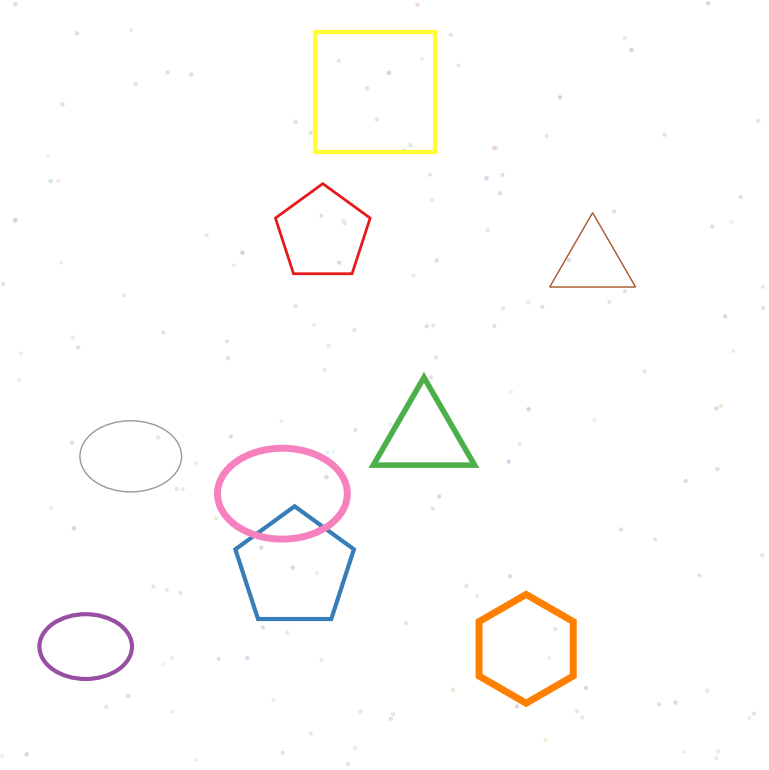[{"shape": "pentagon", "thickness": 1, "radius": 0.32, "center": [0.419, 0.697]}, {"shape": "pentagon", "thickness": 1.5, "radius": 0.4, "center": [0.383, 0.262]}, {"shape": "triangle", "thickness": 2, "radius": 0.38, "center": [0.551, 0.434]}, {"shape": "oval", "thickness": 1.5, "radius": 0.3, "center": [0.111, 0.16]}, {"shape": "hexagon", "thickness": 2.5, "radius": 0.35, "center": [0.683, 0.157]}, {"shape": "square", "thickness": 1.5, "radius": 0.39, "center": [0.487, 0.88]}, {"shape": "triangle", "thickness": 0.5, "radius": 0.32, "center": [0.77, 0.659]}, {"shape": "oval", "thickness": 2.5, "radius": 0.42, "center": [0.367, 0.359]}, {"shape": "oval", "thickness": 0.5, "radius": 0.33, "center": [0.17, 0.407]}]